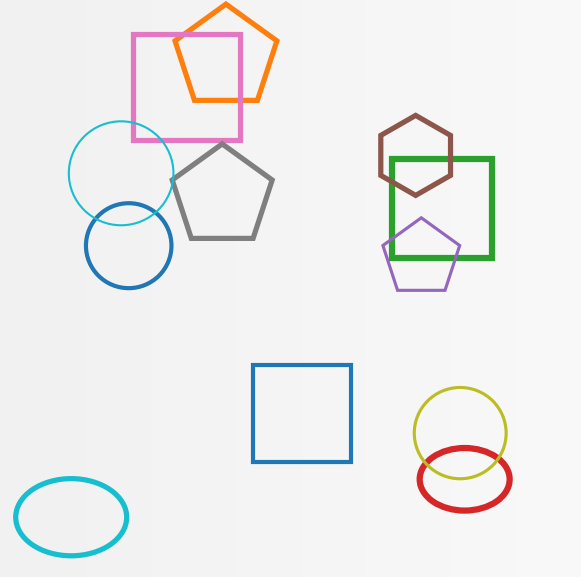[{"shape": "circle", "thickness": 2, "radius": 0.37, "center": [0.221, 0.574]}, {"shape": "square", "thickness": 2, "radius": 0.42, "center": [0.519, 0.284]}, {"shape": "pentagon", "thickness": 2.5, "radius": 0.46, "center": [0.389, 0.9]}, {"shape": "square", "thickness": 3, "radius": 0.43, "center": [0.761, 0.638]}, {"shape": "oval", "thickness": 3, "radius": 0.39, "center": [0.799, 0.169]}, {"shape": "pentagon", "thickness": 1.5, "radius": 0.35, "center": [0.725, 0.553]}, {"shape": "hexagon", "thickness": 2.5, "radius": 0.35, "center": [0.715, 0.73]}, {"shape": "square", "thickness": 2.5, "radius": 0.46, "center": [0.321, 0.848]}, {"shape": "pentagon", "thickness": 2.5, "radius": 0.45, "center": [0.382, 0.66]}, {"shape": "circle", "thickness": 1.5, "radius": 0.4, "center": [0.792, 0.249]}, {"shape": "oval", "thickness": 2.5, "radius": 0.48, "center": [0.123, 0.104]}, {"shape": "circle", "thickness": 1, "radius": 0.45, "center": [0.208, 0.699]}]